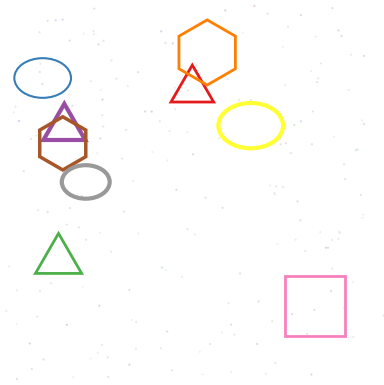[{"shape": "triangle", "thickness": 2, "radius": 0.32, "center": [0.5, 0.767]}, {"shape": "oval", "thickness": 1.5, "radius": 0.37, "center": [0.111, 0.797]}, {"shape": "triangle", "thickness": 2, "radius": 0.35, "center": [0.152, 0.324]}, {"shape": "triangle", "thickness": 3, "radius": 0.31, "center": [0.167, 0.668]}, {"shape": "hexagon", "thickness": 2, "radius": 0.42, "center": [0.538, 0.864]}, {"shape": "oval", "thickness": 3, "radius": 0.42, "center": [0.651, 0.674]}, {"shape": "hexagon", "thickness": 2.5, "radius": 0.35, "center": [0.163, 0.628]}, {"shape": "square", "thickness": 2, "radius": 0.39, "center": [0.817, 0.204]}, {"shape": "oval", "thickness": 3, "radius": 0.31, "center": [0.223, 0.527]}]